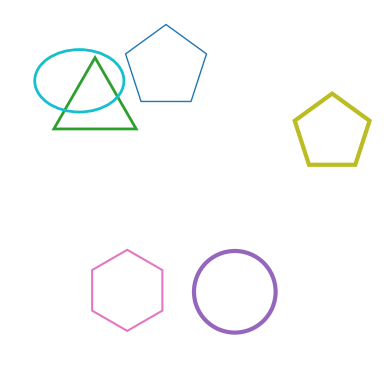[{"shape": "pentagon", "thickness": 1, "radius": 0.55, "center": [0.431, 0.826]}, {"shape": "triangle", "thickness": 2, "radius": 0.62, "center": [0.247, 0.727]}, {"shape": "circle", "thickness": 3, "radius": 0.53, "center": [0.61, 0.242]}, {"shape": "hexagon", "thickness": 1.5, "radius": 0.53, "center": [0.331, 0.246]}, {"shape": "pentagon", "thickness": 3, "radius": 0.51, "center": [0.863, 0.655]}, {"shape": "oval", "thickness": 2, "radius": 0.58, "center": [0.206, 0.79]}]